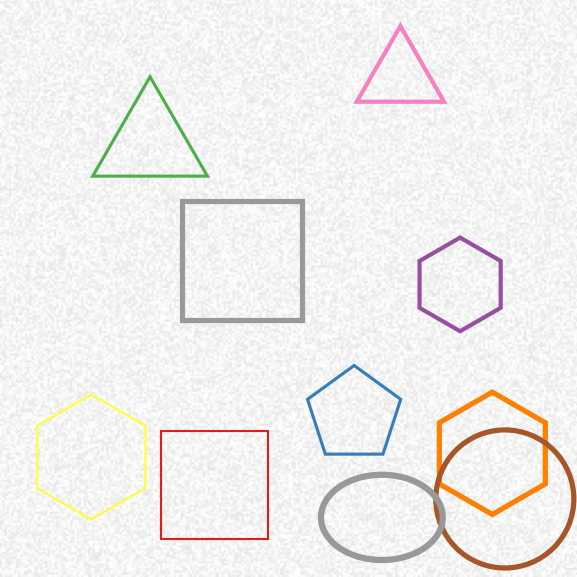[{"shape": "square", "thickness": 1, "radius": 0.47, "center": [0.371, 0.159]}, {"shape": "pentagon", "thickness": 1.5, "radius": 0.42, "center": [0.613, 0.281]}, {"shape": "triangle", "thickness": 1.5, "radius": 0.57, "center": [0.26, 0.752]}, {"shape": "hexagon", "thickness": 2, "radius": 0.41, "center": [0.797, 0.507]}, {"shape": "hexagon", "thickness": 2.5, "radius": 0.53, "center": [0.852, 0.214]}, {"shape": "hexagon", "thickness": 1, "radius": 0.54, "center": [0.158, 0.208]}, {"shape": "circle", "thickness": 2.5, "radius": 0.6, "center": [0.874, 0.135]}, {"shape": "triangle", "thickness": 2, "radius": 0.44, "center": [0.693, 0.867]}, {"shape": "square", "thickness": 2.5, "radius": 0.52, "center": [0.419, 0.548]}, {"shape": "oval", "thickness": 3, "radius": 0.53, "center": [0.661, 0.103]}]